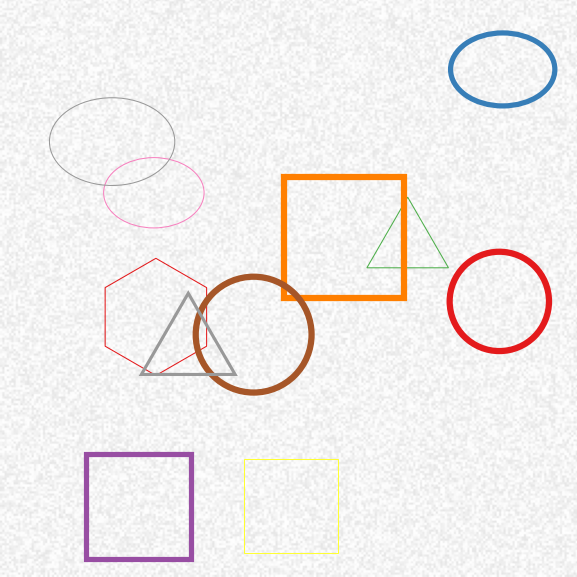[{"shape": "hexagon", "thickness": 0.5, "radius": 0.51, "center": [0.27, 0.45]}, {"shape": "circle", "thickness": 3, "radius": 0.43, "center": [0.865, 0.477]}, {"shape": "oval", "thickness": 2.5, "radius": 0.45, "center": [0.87, 0.879]}, {"shape": "triangle", "thickness": 0.5, "radius": 0.41, "center": [0.706, 0.576]}, {"shape": "square", "thickness": 2.5, "radius": 0.45, "center": [0.239, 0.123]}, {"shape": "square", "thickness": 3, "radius": 0.52, "center": [0.596, 0.588]}, {"shape": "square", "thickness": 0.5, "radius": 0.41, "center": [0.504, 0.123]}, {"shape": "circle", "thickness": 3, "radius": 0.5, "center": [0.439, 0.42]}, {"shape": "oval", "thickness": 0.5, "radius": 0.43, "center": [0.266, 0.665]}, {"shape": "oval", "thickness": 0.5, "radius": 0.54, "center": [0.194, 0.754]}, {"shape": "triangle", "thickness": 1.5, "radius": 0.47, "center": [0.326, 0.398]}]